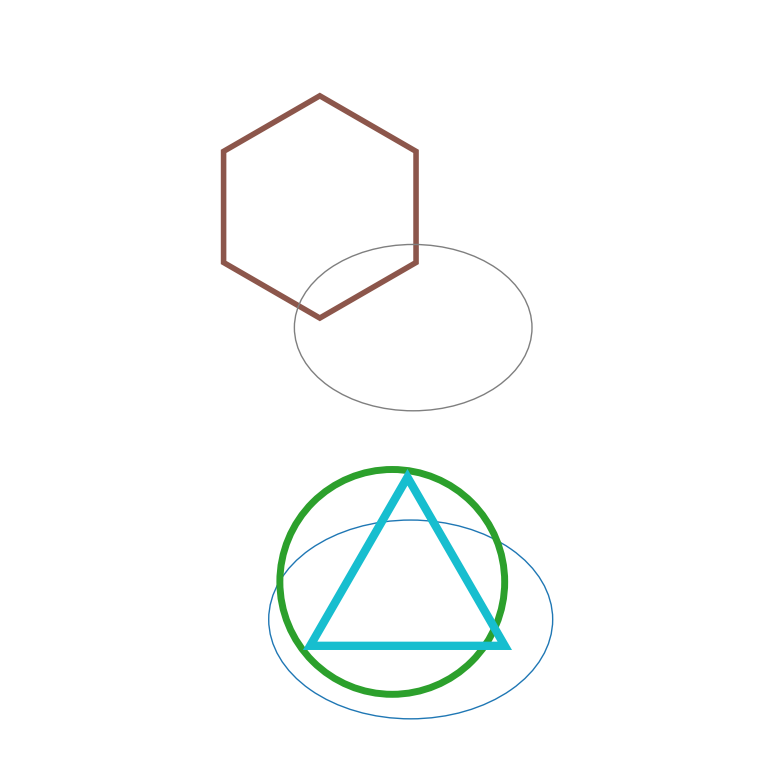[{"shape": "oval", "thickness": 0.5, "radius": 0.92, "center": [0.533, 0.196]}, {"shape": "circle", "thickness": 2.5, "radius": 0.73, "center": [0.509, 0.244]}, {"shape": "hexagon", "thickness": 2, "radius": 0.72, "center": [0.415, 0.731]}, {"shape": "oval", "thickness": 0.5, "radius": 0.77, "center": [0.537, 0.575]}, {"shape": "triangle", "thickness": 3, "radius": 0.73, "center": [0.529, 0.234]}]